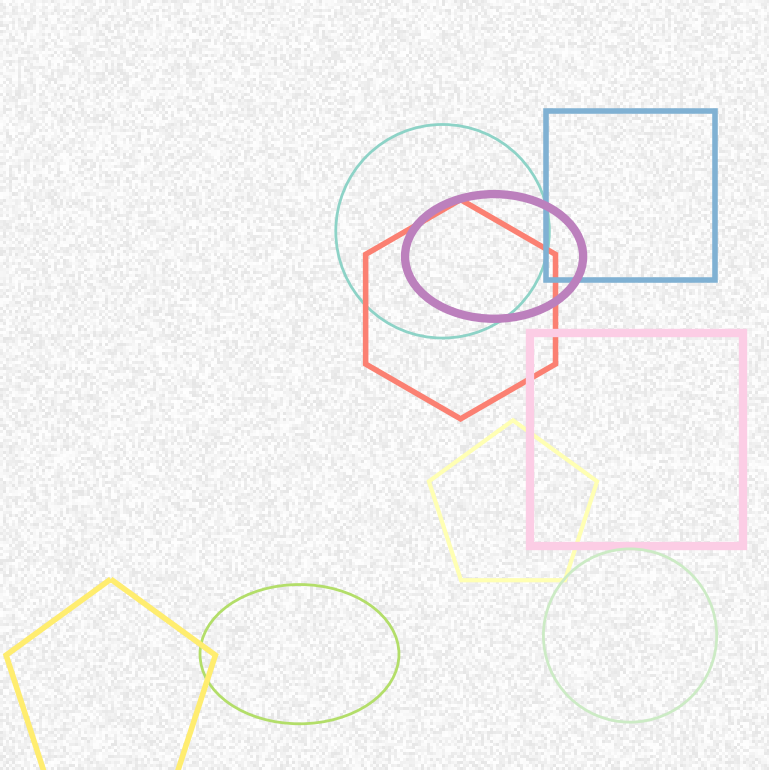[{"shape": "circle", "thickness": 1, "radius": 0.69, "center": [0.575, 0.7]}, {"shape": "pentagon", "thickness": 1.5, "radius": 0.57, "center": [0.666, 0.339]}, {"shape": "hexagon", "thickness": 2, "radius": 0.71, "center": [0.598, 0.598]}, {"shape": "square", "thickness": 2, "radius": 0.55, "center": [0.819, 0.746]}, {"shape": "oval", "thickness": 1, "radius": 0.65, "center": [0.389, 0.15]}, {"shape": "square", "thickness": 3, "radius": 0.69, "center": [0.827, 0.43]}, {"shape": "oval", "thickness": 3, "radius": 0.58, "center": [0.642, 0.667]}, {"shape": "circle", "thickness": 1, "radius": 0.56, "center": [0.818, 0.175]}, {"shape": "pentagon", "thickness": 2, "radius": 0.71, "center": [0.144, 0.105]}]